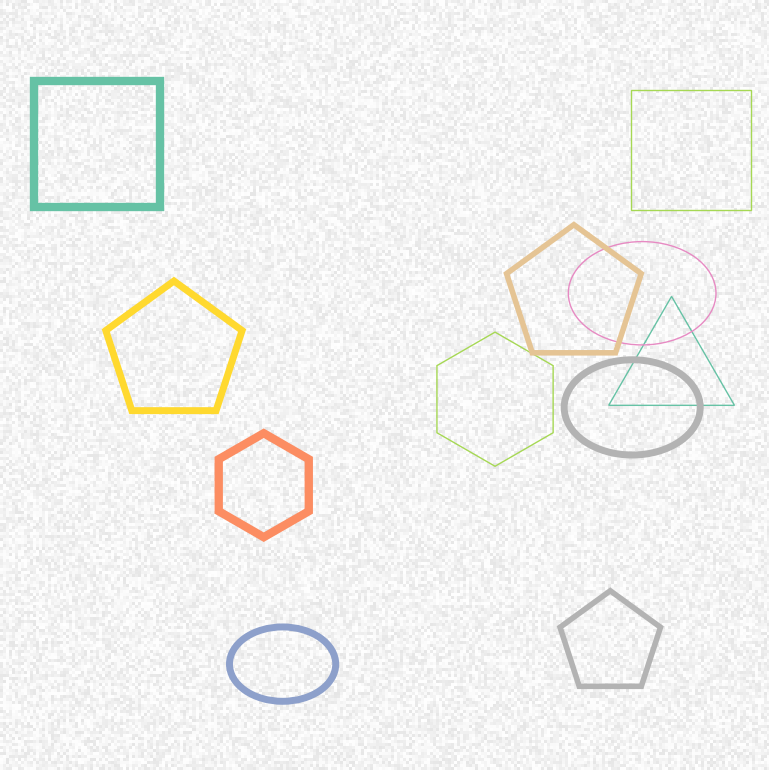[{"shape": "triangle", "thickness": 0.5, "radius": 0.47, "center": [0.872, 0.521]}, {"shape": "square", "thickness": 3, "radius": 0.41, "center": [0.126, 0.813]}, {"shape": "hexagon", "thickness": 3, "radius": 0.34, "center": [0.343, 0.37]}, {"shape": "oval", "thickness": 2.5, "radius": 0.34, "center": [0.367, 0.138]}, {"shape": "oval", "thickness": 0.5, "radius": 0.48, "center": [0.834, 0.619]}, {"shape": "hexagon", "thickness": 0.5, "radius": 0.44, "center": [0.643, 0.482]}, {"shape": "square", "thickness": 0.5, "radius": 0.39, "center": [0.897, 0.806]}, {"shape": "pentagon", "thickness": 2.5, "radius": 0.47, "center": [0.226, 0.542]}, {"shape": "pentagon", "thickness": 2, "radius": 0.46, "center": [0.745, 0.616]}, {"shape": "oval", "thickness": 2.5, "radius": 0.44, "center": [0.821, 0.471]}, {"shape": "pentagon", "thickness": 2, "radius": 0.34, "center": [0.793, 0.164]}]